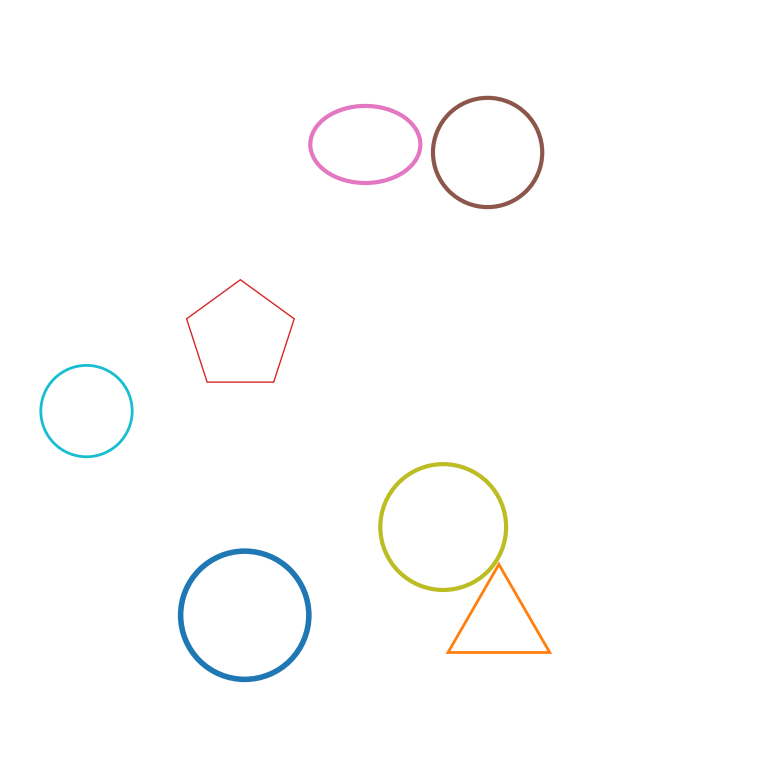[{"shape": "circle", "thickness": 2, "radius": 0.42, "center": [0.318, 0.201]}, {"shape": "triangle", "thickness": 1, "radius": 0.38, "center": [0.648, 0.191]}, {"shape": "pentagon", "thickness": 0.5, "radius": 0.37, "center": [0.312, 0.563]}, {"shape": "circle", "thickness": 1.5, "radius": 0.35, "center": [0.633, 0.802]}, {"shape": "oval", "thickness": 1.5, "radius": 0.36, "center": [0.474, 0.812]}, {"shape": "circle", "thickness": 1.5, "radius": 0.41, "center": [0.576, 0.316]}, {"shape": "circle", "thickness": 1, "radius": 0.3, "center": [0.112, 0.466]}]